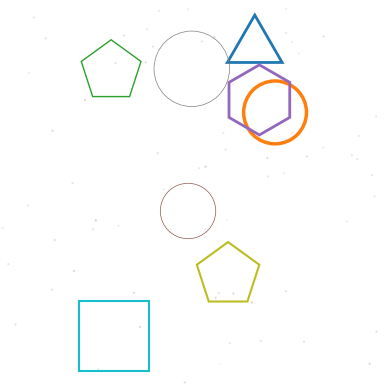[{"shape": "triangle", "thickness": 2, "radius": 0.41, "center": [0.662, 0.879]}, {"shape": "circle", "thickness": 2.5, "radius": 0.41, "center": [0.714, 0.708]}, {"shape": "pentagon", "thickness": 1, "radius": 0.41, "center": [0.289, 0.815]}, {"shape": "hexagon", "thickness": 2, "radius": 0.46, "center": [0.674, 0.741]}, {"shape": "circle", "thickness": 0.5, "radius": 0.36, "center": [0.488, 0.452]}, {"shape": "circle", "thickness": 0.5, "radius": 0.49, "center": [0.498, 0.821]}, {"shape": "pentagon", "thickness": 1.5, "radius": 0.43, "center": [0.592, 0.286]}, {"shape": "square", "thickness": 1.5, "radius": 0.45, "center": [0.295, 0.127]}]